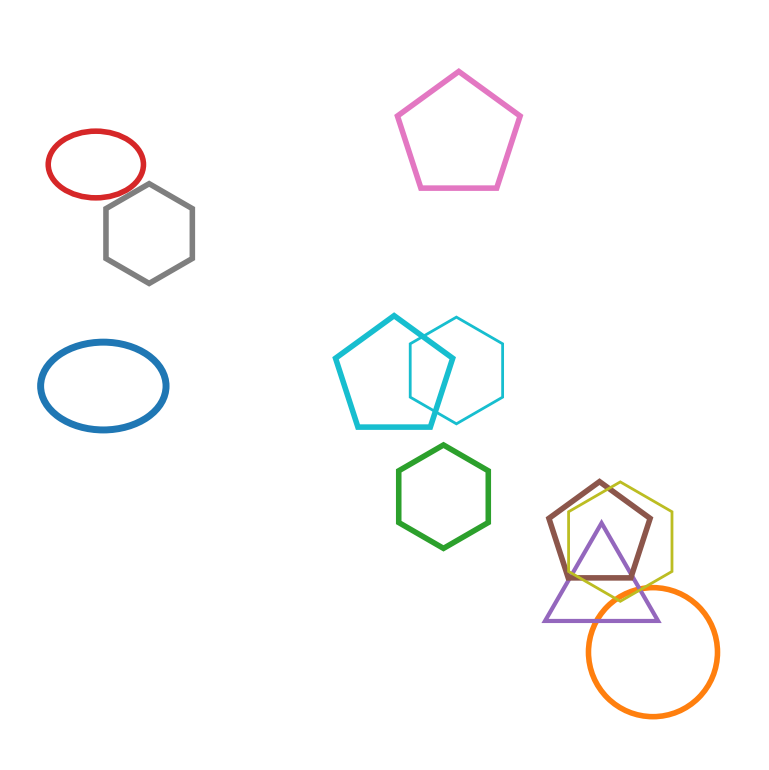[{"shape": "oval", "thickness": 2.5, "radius": 0.41, "center": [0.134, 0.499]}, {"shape": "circle", "thickness": 2, "radius": 0.42, "center": [0.848, 0.153]}, {"shape": "hexagon", "thickness": 2, "radius": 0.34, "center": [0.576, 0.355]}, {"shape": "oval", "thickness": 2, "radius": 0.31, "center": [0.124, 0.786]}, {"shape": "triangle", "thickness": 1.5, "radius": 0.42, "center": [0.781, 0.236]}, {"shape": "pentagon", "thickness": 2, "radius": 0.35, "center": [0.779, 0.305]}, {"shape": "pentagon", "thickness": 2, "radius": 0.42, "center": [0.596, 0.823]}, {"shape": "hexagon", "thickness": 2, "radius": 0.32, "center": [0.194, 0.697]}, {"shape": "hexagon", "thickness": 1, "radius": 0.39, "center": [0.806, 0.297]}, {"shape": "pentagon", "thickness": 2, "radius": 0.4, "center": [0.512, 0.51]}, {"shape": "hexagon", "thickness": 1, "radius": 0.35, "center": [0.593, 0.519]}]